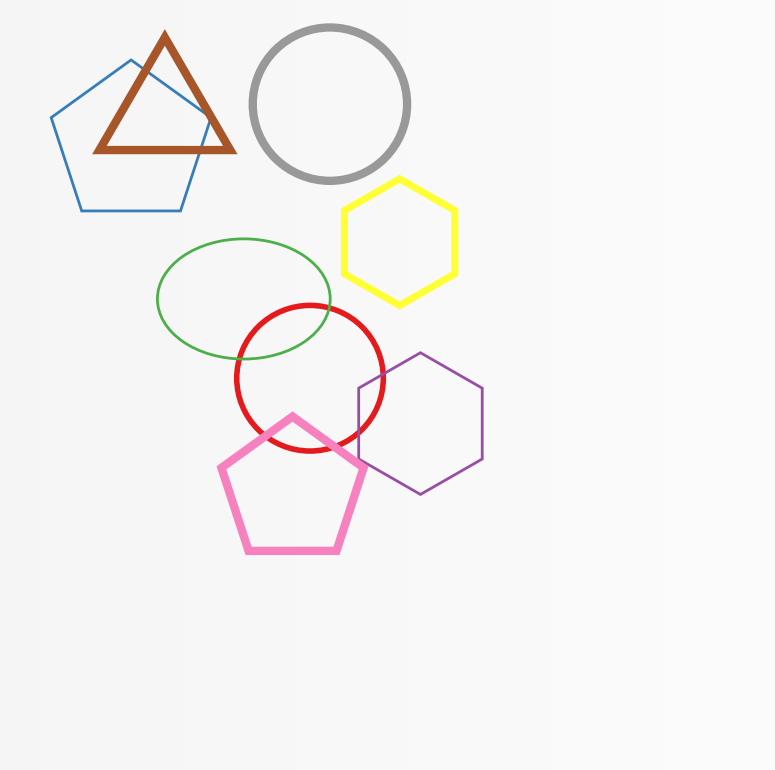[{"shape": "circle", "thickness": 2, "radius": 0.47, "center": [0.4, 0.509]}, {"shape": "pentagon", "thickness": 1, "radius": 0.54, "center": [0.169, 0.814]}, {"shape": "oval", "thickness": 1, "radius": 0.56, "center": [0.315, 0.612]}, {"shape": "hexagon", "thickness": 1, "radius": 0.46, "center": [0.543, 0.45]}, {"shape": "hexagon", "thickness": 2.5, "radius": 0.41, "center": [0.516, 0.685]}, {"shape": "triangle", "thickness": 3, "radius": 0.49, "center": [0.213, 0.854]}, {"shape": "pentagon", "thickness": 3, "radius": 0.48, "center": [0.377, 0.363]}, {"shape": "circle", "thickness": 3, "radius": 0.5, "center": [0.426, 0.865]}]